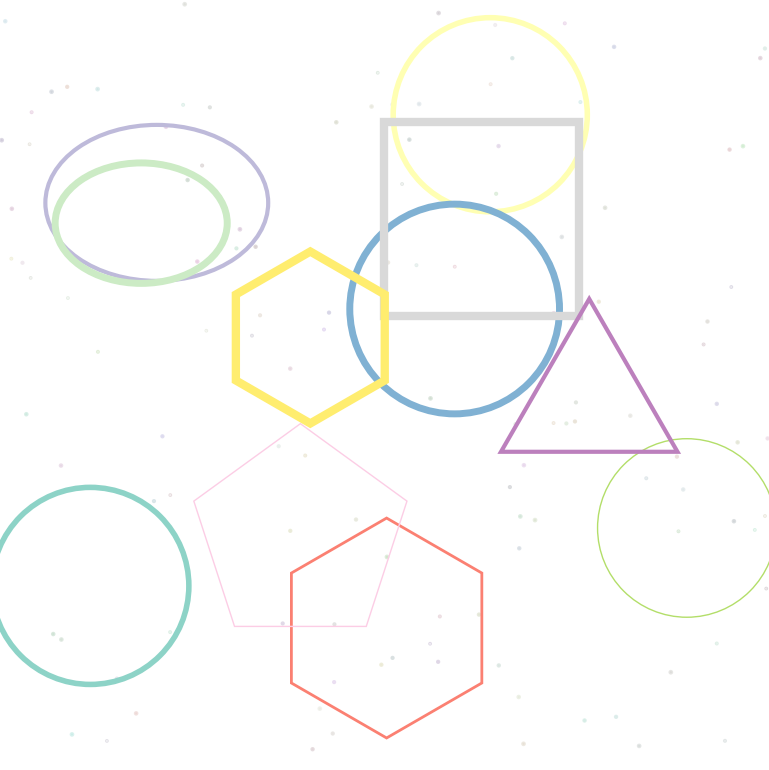[{"shape": "circle", "thickness": 2, "radius": 0.64, "center": [0.117, 0.239]}, {"shape": "circle", "thickness": 2, "radius": 0.63, "center": [0.637, 0.851]}, {"shape": "oval", "thickness": 1.5, "radius": 0.72, "center": [0.204, 0.737]}, {"shape": "hexagon", "thickness": 1, "radius": 0.71, "center": [0.502, 0.184]}, {"shape": "circle", "thickness": 2.5, "radius": 0.68, "center": [0.59, 0.599]}, {"shape": "circle", "thickness": 0.5, "radius": 0.58, "center": [0.892, 0.314]}, {"shape": "pentagon", "thickness": 0.5, "radius": 0.73, "center": [0.39, 0.304]}, {"shape": "square", "thickness": 3, "radius": 0.63, "center": [0.625, 0.716]}, {"shape": "triangle", "thickness": 1.5, "radius": 0.66, "center": [0.765, 0.479]}, {"shape": "oval", "thickness": 2.5, "radius": 0.56, "center": [0.183, 0.71]}, {"shape": "hexagon", "thickness": 3, "radius": 0.56, "center": [0.403, 0.562]}]